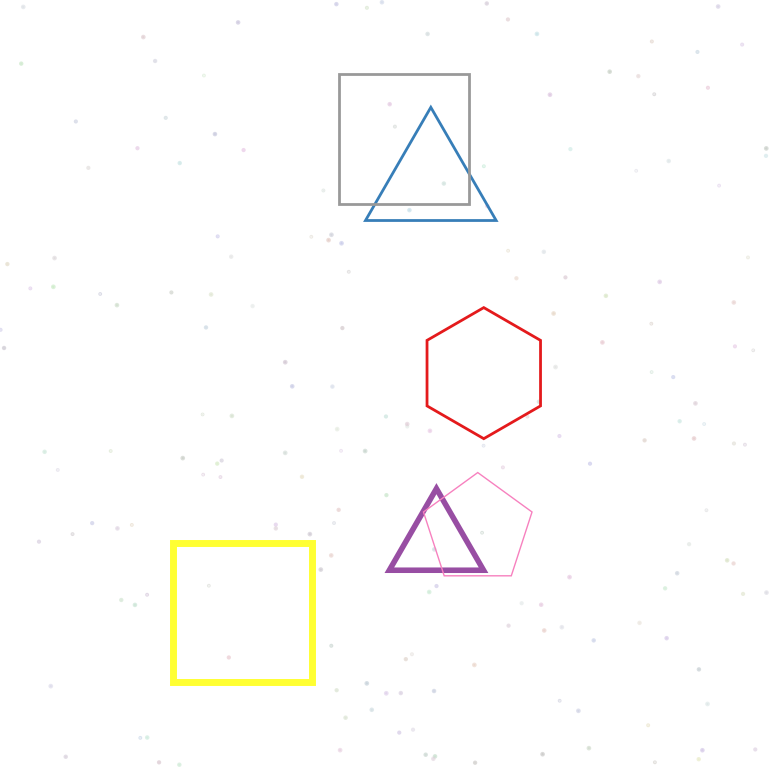[{"shape": "hexagon", "thickness": 1, "radius": 0.43, "center": [0.628, 0.515]}, {"shape": "triangle", "thickness": 1, "radius": 0.49, "center": [0.56, 0.763]}, {"shape": "triangle", "thickness": 2, "radius": 0.35, "center": [0.567, 0.295]}, {"shape": "square", "thickness": 2.5, "radius": 0.45, "center": [0.315, 0.204]}, {"shape": "pentagon", "thickness": 0.5, "radius": 0.37, "center": [0.62, 0.312]}, {"shape": "square", "thickness": 1, "radius": 0.42, "center": [0.525, 0.819]}]